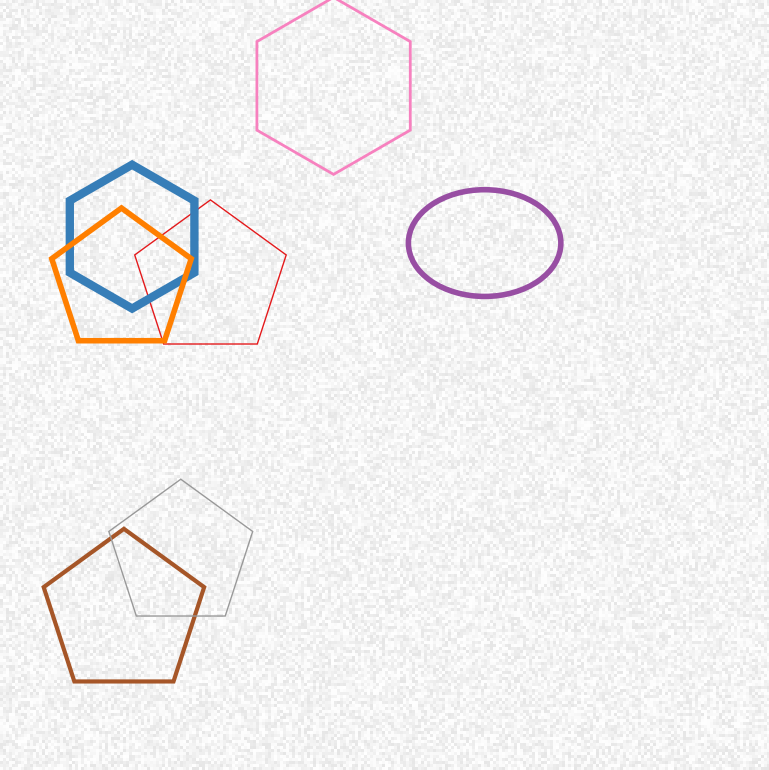[{"shape": "pentagon", "thickness": 0.5, "radius": 0.52, "center": [0.273, 0.637]}, {"shape": "hexagon", "thickness": 3, "radius": 0.47, "center": [0.172, 0.693]}, {"shape": "oval", "thickness": 2, "radius": 0.5, "center": [0.629, 0.684]}, {"shape": "pentagon", "thickness": 2, "radius": 0.48, "center": [0.158, 0.635]}, {"shape": "pentagon", "thickness": 1.5, "radius": 0.55, "center": [0.161, 0.204]}, {"shape": "hexagon", "thickness": 1, "radius": 0.57, "center": [0.433, 0.889]}, {"shape": "pentagon", "thickness": 0.5, "radius": 0.49, "center": [0.235, 0.279]}]